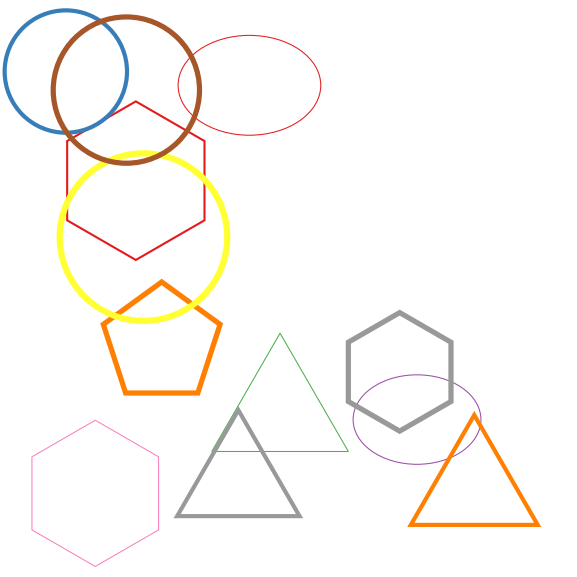[{"shape": "oval", "thickness": 0.5, "radius": 0.62, "center": [0.432, 0.851]}, {"shape": "hexagon", "thickness": 1, "radius": 0.69, "center": [0.235, 0.686]}, {"shape": "circle", "thickness": 2, "radius": 0.53, "center": [0.114, 0.875]}, {"shape": "triangle", "thickness": 0.5, "radius": 0.68, "center": [0.485, 0.286]}, {"shape": "oval", "thickness": 0.5, "radius": 0.55, "center": [0.722, 0.273]}, {"shape": "pentagon", "thickness": 2.5, "radius": 0.53, "center": [0.28, 0.405]}, {"shape": "triangle", "thickness": 2, "radius": 0.63, "center": [0.821, 0.154]}, {"shape": "circle", "thickness": 3, "radius": 0.73, "center": [0.248, 0.588]}, {"shape": "circle", "thickness": 2.5, "radius": 0.63, "center": [0.219, 0.843]}, {"shape": "hexagon", "thickness": 0.5, "radius": 0.63, "center": [0.165, 0.145]}, {"shape": "hexagon", "thickness": 2.5, "radius": 0.51, "center": [0.692, 0.355]}, {"shape": "triangle", "thickness": 2, "radius": 0.61, "center": [0.413, 0.167]}]